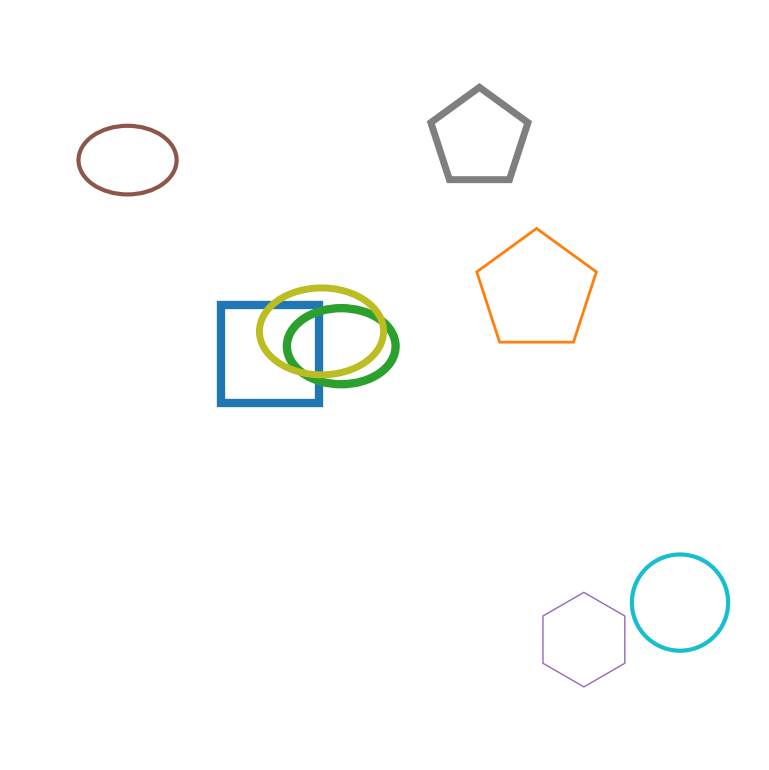[{"shape": "square", "thickness": 3, "radius": 0.32, "center": [0.35, 0.54]}, {"shape": "pentagon", "thickness": 1, "radius": 0.41, "center": [0.697, 0.622]}, {"shape": "oval", "thickness": 3, "radius": 0.35, "center": [0.443, 0.55]}, {"shape": "hexagon", "thickness": 0.5, "radius": 0.31, "center": [0.758, 0.169]}, {"shape": "oval", "thickness": 1.5, "radius": 0.32, "center": [0.166, 0.792]}, {"shape": "pentagon", "thickness": 2.5, "radius": 0.33, "center": [0.623, 0.82]}, {"shape": "oval", "thickness": 2.5, "radius": 0.4, "center": [0.418, 0.57]}, {"shape": "circle", "thickness": 1.5, "radius": 0.31, "center": [0.883, 0.217]}]